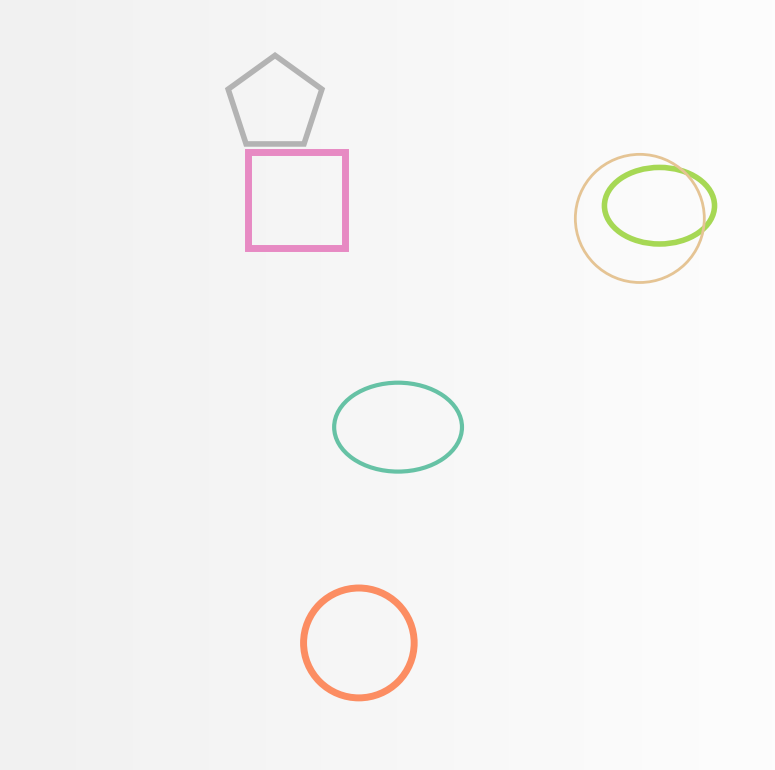[{"shape": "oval", "thickness": 1.5, "radius": 0.41, "center": [0.514, 0.445]}, {"shape": "circle", "thickness": 2.5, "radius": 0.36, "center": [0.463, 0.165]}, {"shape": "square", "thickness": 2.5, "radius": 0.31, "center": [0.383, 0.74]}, {"shape": "oval", "thickness": 2, "radius": 0.36, "center": [0.851, 0.733]}, {"shape": "circle", "thickness": 1, "radius": 0.42, "center": [0.826, 0.716]}, {"shape": "pentagon", "thickness": 2, "radius": 0.32, "center": [0.355, 0.864]}]